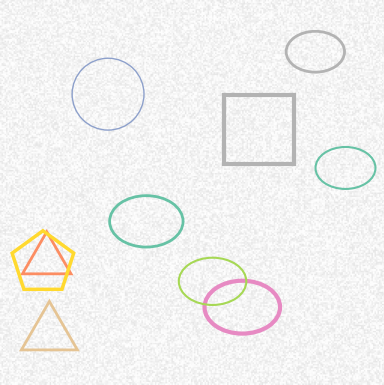[{"shape": "oval", "thickness": 1.5, "radius": 0.39, "center": [0.897, 0.564]}, {"shape": "oval", "thickness": 2, "radius": 0.48, "center": [0.38, 0.425]}, {"shape": "triangle", "thickness": 2, "radius": 0.36, "center": [0.121, 0.325]}, {"shape": "circle", "thickness": 1, "radius": 0.47, "center": [0.281, 0.755]}, {"shape": "oval", "thickness": 3, "radius": 0.49, "center": [0.629, 0.202]}, {"shape": "oval", "thickness": 1.5, "radius": 0.44, "center": [0.552, 0.269]}, {"shape": "pentagon", "thickness": 2.5, "radius": 0.42, "center": [0.111, 0.317]}, {"shape": "triangle", "thickness": 2, "radius": 0.42, "center": [0.128, 0.133]}, {"shape": "square", "thickness": 3, "radius": 0.45, "center": [0.672, 0.663]}, {"shape": "oval", "thickness": 2, "radius": 0.38, "center": [0.819, 0.866]}]